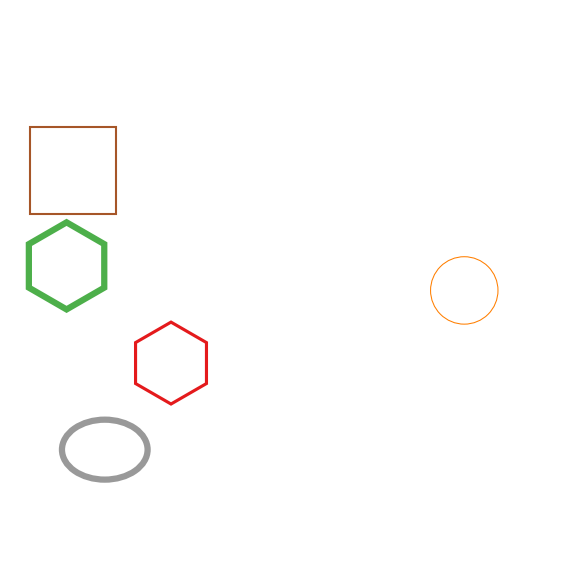[{"shape": "hexagon", "thickness": 1.5, "radius": 0.35, "center": [0.296, 0.37]}, {"shape": "hexagon", "thickness": 3, "radius": 0.38, "center": [0.115, 0.539]}, {"shape": "circle", "thickness": 0.5, "radius": 0.29, "center": [0.804, 0.496]}, {"shape": "square", "thickness": 1, "radius": 0.37, "center": [0.126, 0.704]}, {"shape": "oval", "thickness": 3, "radius": 0.37, "center": [0.181, 0.221]}]